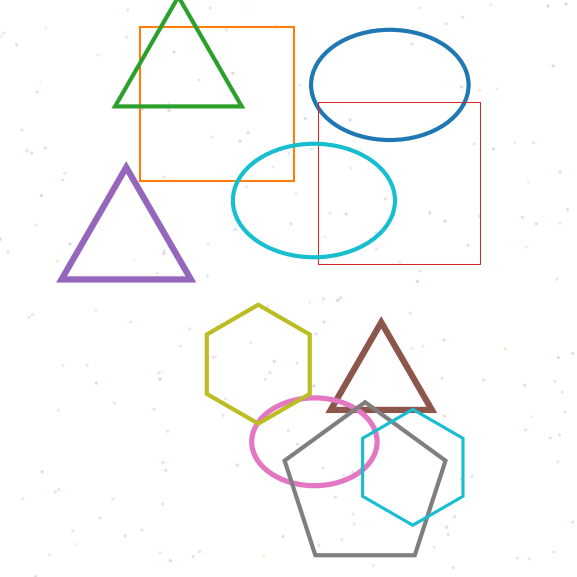[{"shape": "oval", "thickness": 2, "radius": 0.68, "center": [0.675, 0.852]}, {"shape": "square", "thickness": 1, "radius": 0.67, "center": [0.376, 0.819]}, {"shape": "triangle", "thickness": 2, "radius": 0.63, "center": [0.309, 0.878]}, {"shape": "square", "thickness": 0.5, "radius": 0.7, "center": [0.691, 0.682]}, {"shape": "triangle", "thickness": 3, "radius": 0.65, "center": [0.219, 0.58]}, {"shape": "triangle", "thickness": 3, "radius": 0.51, "center": [0.66, 0.34]}, {"shape": "oval", "thickness": 2.5, "radius": 0.54, "center": [0.544, 0.234]}, {"shape": "pentagon", "thickness": 2, "radius": 0.73, "center": [0.632, 0.156]}, {"shape": "hexagon", "thickness": 2, "radius": 0.51, "center": [0.447, 0.369]}, {"shape": "hexagon", "thickness": 1.5, "radius": 0.5, "center": [0.715, 0.19]}, {"shape": "oval", "thickness": 2, "radius": 0.7, "center": [0.544, 0.652]}]